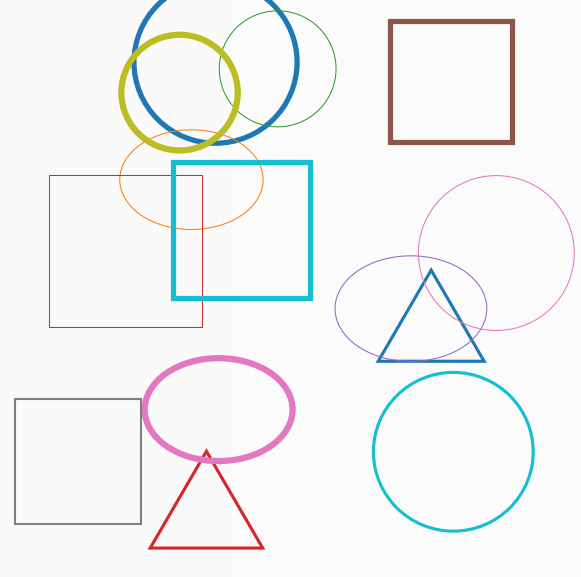[{"shape": "triangle", "thickness": 1.5, "radius": 0.53, "center": [0.742, 0.426]}, {"shape": "circle", "thickness": 2.5, "radius": 0.7, "center": [0.371, 0.891]}, {"shape": "oval", "thickness": 0.5, "radius": 0.62, "center": [0.329, 0.688]}, {"shape": "circle", "thickness": 0.5, "radius": 0.5, "center": [0.478, 0.88]}, {"shape": "square", "thickness": 0.5, "radius": 0.66, "center": [0.216, 0.564]}, {"shape": "triangle", "thickness": 1.5, "radius": 0.56, "center": [0.355, 0.106]}, {"shape": "oval", "thickness": 0.5, "radius": 0.65, "center": [0.707, 0.465]}, {"shape": "square", "thickness": 2.5, "radius": 0.52, "center": [0.775, 0.857]}, {"shape": "oval", "thickness": 3, "radius": 0.64, "center": [0.376, 0.29]}, {"shape": "circle", "thickness": 0.5, "radius": 0.67, "center": [0.854, 0.561]}, {"shape": "square", "thickness": 1, "radius": 0.54, "center": [0.134, 0.2]}, {"shape": "circle", "thickness": 3, "radius": 0.5, "center": [0.309, 0.839]}, {"shape": "square", "thickness": 2.5, "radius": 0.59, "center": [0.415, 0.601]}, {"shape": "circle", "thickness": 1.5, "radius": 0.69, "center": [0.78, 0.217]}]